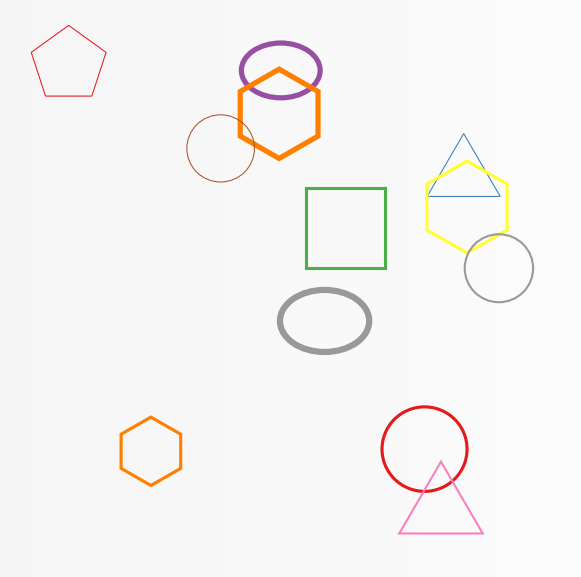[{"shape": "circle", "thickness": 1.5, "radius": 0.37, "center": [0.73, 0.221]}, {"shape": "pentagon", "thickness": 0.5, "radius": 0.34, "center": [0.118, 0.888]}, {"shape": "triangle", "thickness": 0.5, "radius": 0.36, "center": [0.798, 0.695]}, {"shape": "square", "thickness": 1.5, "radius": 0.34, "center": [0.594, 0.604]}, {"shape": "oval", "thickness": 2.5, "radius": 0.34, "center": [0.483, 0.877]}, {"shape": "hexagon", "thickness": 1.5, "radius": 0.3, "center": [0.26, 0.218]}, {"shape": "hexagon", "thickness": 2.5, "radius": 0.39, "center": [0.48, 0.802]}, {"shape": "hexagon", "thickness": 1.5, "radius": 0.4, "center": [0.803, 0.641]}, {"shape": "circle", "thickness": 0.5, "radius": 0.29, "center": [0.38, 0.742]}, {"shape": "triangle", "thickness": 1, "radius": 0.41, "center": [0.759, 0.117]}, {"shape": "circle", "thickness": 1, "radius": 0.29, "center": [0.858, 0.535]}, {"shape": "oval", "thickness": 3, "radius": 0.38, "center": [0.558, 0.443]}]